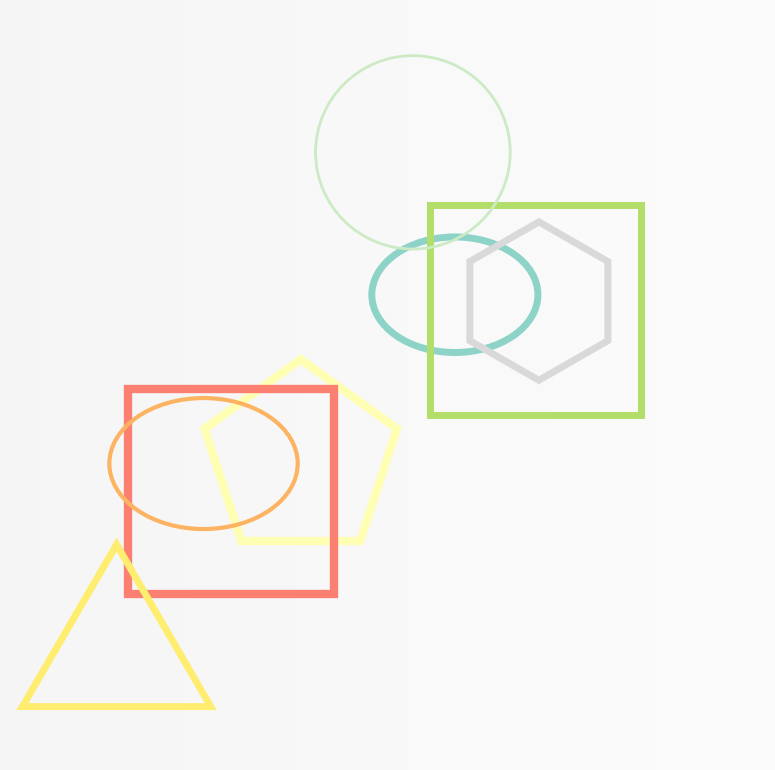[{"shape": "oval", "thickness": 2.5, "radius": 0.54, "center": [0.587, 0.617]}, {"shape": "pentagon", "thickness": 3, "radius": 0.65, "center": [0.388, 0.403]}, {"shape": "square", "thickness": 3, "radius": 0.67, "center": [0.298, 0.362]}, {"shape": "oval", "thickness": 1.5, "radius": 0.61, "center": [0.263, 0.398]}, {"shape": "square", "thickness": 2.5, "radius": 0.68, "center": [0.691, 0.598]}, {"shape": "hexagon", "thickness": 2.5, "radius": 0.51, "center": [0.695, 0.609]}, {"shape": "circle", "thickness": 1, "radius": 0.63, "center": [0.533, 0.802]}, {"shape": "triangle", "thickness": 2.5, "radius": 0.7, "center": [0.15, 0.152]}]